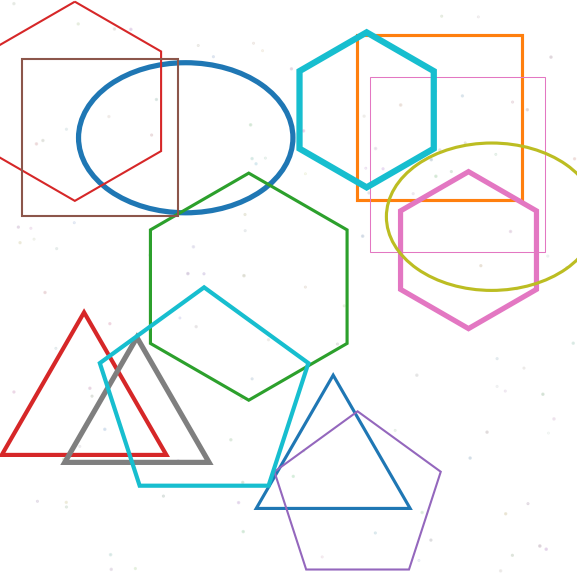[{"shape": "triangle", "thickness": 1.5, "radius": 0.77, "center": [0.577, 0.196]}, {"shape": "oval", "thickness": 2.5, "radius": 0.93, "center": [0.322, 0.761]}, {"shape": "square", "thickness": 1.5, "radius": 0.71, "center": [0.761, 0.796]}, {"shape": "hexagon", "thickness": 1.5, "radius": 0.98, "center": [0.431, 0.503]}, {"shape": "triangle", "thickness": 2, "radius": 0.82, "center": [0.146, 0.294]}, {"shape": "hexagon", "thickness": 1, "radius": 0.86, "center": [0.13, 0.824]}, {"shape": "pentagon", "thickness": 1, "radius": 0.76, "center": [0.619, 0.135]}, {"shape": "square", "thickness": 1, "radius": 0.68, "center": [0.173, 0.761]}, {"shape": "square", "thickness": 0.5, "radius": 0.76, "center": [0.793, 0.715]}, {"shape": "hexagon", "thickness": 2.5, "radius": 0.68, "center": [0.811, 0.566]}, {"shape": "triangle", "thickness": 2.5, "radius": 0.72, "center": [0.237, 0.271]}, {"shape": "oval", "thickness": 1.5, "radius": 0.91, "center": [0.851, 0.624]}, {"shape": "pentagon", "thickness": 2, "radius": 0.95, "center": [0.353, 0.312]}, {"shape": "hexagon", "thickness": 3, "radius": 0.67, "center": [0.635, 0.809]}]